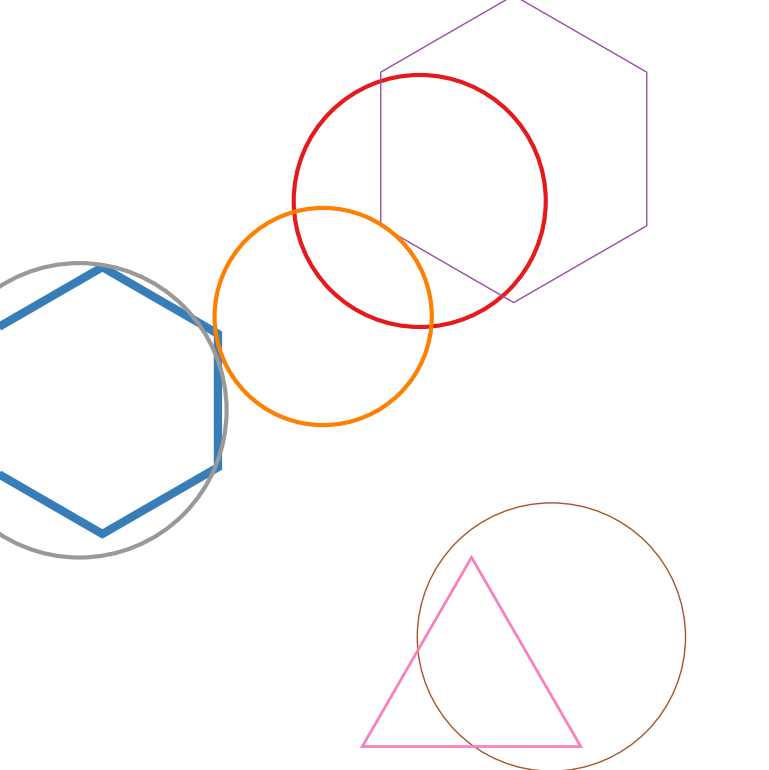[{"shape": "circle", "thickness": 1.5, "radius": 0.82, "center": [0.545, 0.739]}, {"shape": "hexagon", "thickness": 3, "radius": 0.87, "center": [0.133, 0.48]}, {"shape": "hexagon", "thickness": 0.5, "radius": 1.0, "center": [0.667, 0.807]}, {"shape": "circle", "thickness": 1.5, "radius": 0.71, "center": [0.42, 0.589]}, {"shape": "circle", "thickness": 0.5, "radius": 0.87, "center": [0.716, 0.173]}, {"shape": "triangle", "thickness": 1, "radius": 0.82, "center": [0.612, 0.112]}, {"shape": "circle", "thickness": 1.5, "radius": 0.96, "center": [0.103, 0.467]}]